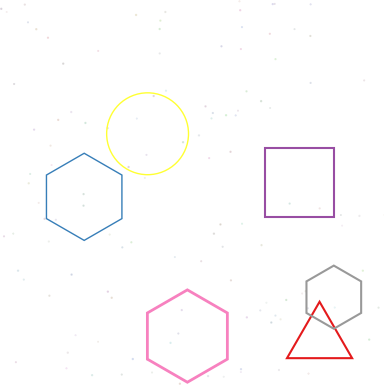[{"shape": "triangle", "thickness": 1.5, "radius": 0.49, "center": [0.83, 0.119]}, {"shape": "hexagon", "thickness": 1, "radius": 0.57, "center": [0.219, 0.489]}, {"shape": "square", "thickness": 1.5, "radius": 0.45, "center": [0.778, 0.527]}, {"shape": "circle", "thickness": 1, "radius": 0.53, "center": [0.383, 0.653]}, {"shape": "hexagon", "thickness": 2, "radius": 0.6, "center": [0.487, 0.127]}, {"shape": "hexagon", "thickness": 1.5, "radius": 0.41, "center": [0.867, 0.228]}]